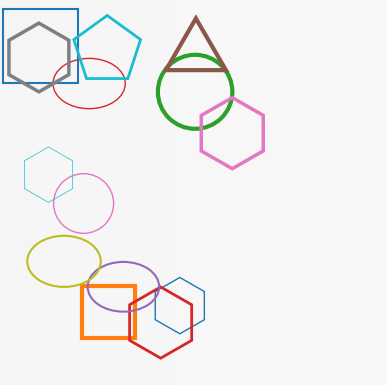[{"shape": "square", "thickness": 1.5, "radius": 0.48, "center": [0.103, 0.88]}, {"shape": "hexagon", "thickness": 1, "radius": 0.37, "center": [0.464, 0.206]}, {"shape": "square", "thickness": 3, "radius": 0.34, "center": [0.28, 0.19]}, {"shape": "circle", "thickness": 3, "radius": 0.48, "center": [0.504, 0.762]}, {"shape": "oval", "thickness": 1, "radius": 0.47, "center": [0.23, 0.783]}, {"shape": "hexagon", "thickness": 2, "radius": 0.46, "center": [0.415, 0.162]}, {"shape": "oval", "thickness": 1.5, "radius": 0.46, "center": [0.318, 0.255]}, {"shape": "triangle", "thickness": 3, "radius": 0.45, "center": [0.506, 0.863]}, {"shape": "hexagon", "thickness": 2.5, "radius": 0.46, "center": [0.599, 0.654]}, {"shape": "circle", "thickness": 1, "radius": 0.39, "center": [0.216, 0.471]}, {"shape": "hexagon", "thickness": 2.5, "radius": 0.45, "center": [0.1, 0.851]}, {"shape": "oval", "thickness": 1.5, "radius": 0.47, "center": [0.165, 0.321]}, {"shape": "hexagon", "thickness": 0.5, "radius": 0.36, "center": [0.125, 0.546]}, {"shape": "pentagon", "thickness": 2, "radius": 0.45, "center": [0.277, 0.869]}]